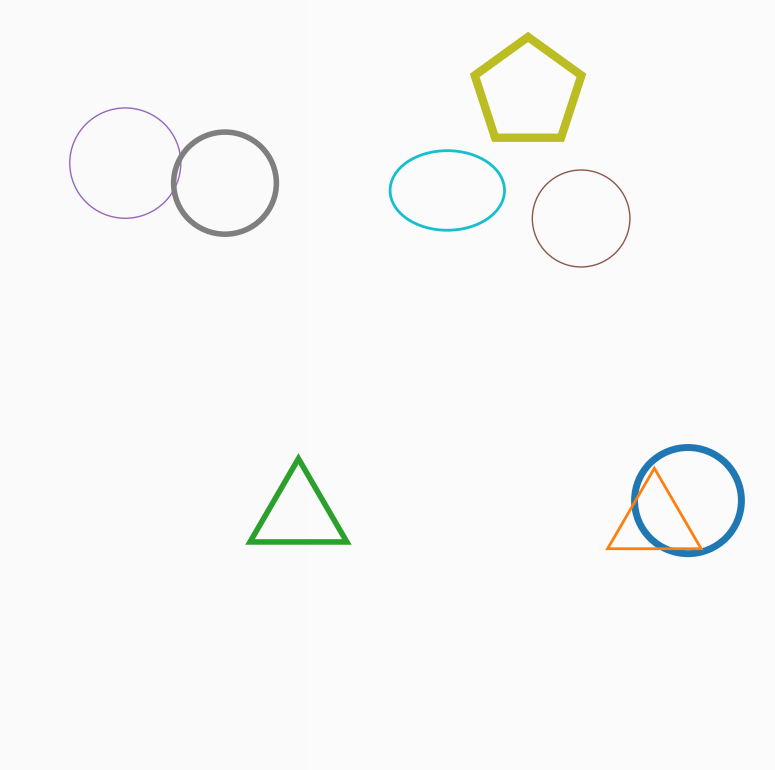[{"shape": "circle", "thickness": 2.5, "radius": 0.34, "center": [0.888, 0.35]}, {"shape": "triangle", "thickness": 1, "radius": 0.35, "center": [0.844, 0.322]}, {"shape": "triangle", "thickness": 2, "radius": 0.36, "center": [0.385, 0.332]}, {"shape": "circle", "thickness": 0.5, "radius": 0.36, "center": [0.162, 0.788]}, {"shape": "circle", "thickness": 0.5, "radius": 0.31, "center": [0.75, 0.716]}, {"shape": "circle", "thickness": 2, "radius": 0.33, "center": [0.29, 0.762]}, {"shape": "pentagon", "thickness": 3, "radius": 0.36, "center": [0.681, 0.88]}, {"shape": "oval", "thickness": 1, "radius": 0.37, "center": [0.577, 0.753]}]